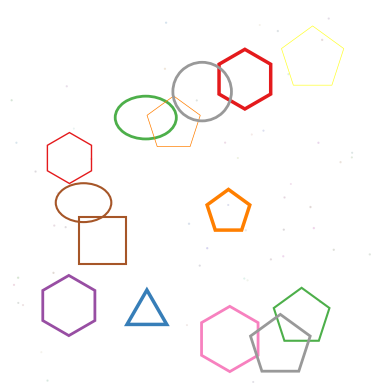[{"shape": "hexagon", "thickness": 1, "radius": 0.33, "center": [0.18, 0.59]}, {"shape": "hexagon", "thickness": 2.5, "radius": 0.39, "center": [0.636, 0.794]}, {"shape": "triangle", "thickness": 2.5, "radius": 0.3, "center": [0.381, 0.187]}, {"shape": "oval", "thickness": 2, "radius": 0.4, "center": [0.379, 0.695]}, {"shape": "pentagon", "thickness": 1.5, "radius": 0.38, "center": [0.783, 0.176]}, {"shape": "hexagon", "thickness": 2, "radius": 0.39, "center": [0.179, 0.206]}, {"shape": "pentagon", "thickness": 0.5, "radius": 0.36, "center": [0.451, 0.678]}, {"shape": "pentagon", "thickness": 2.5, "radius": 0.29, "center": [0.593, 0.45]}, {"shape": "pentagon", "thickness": 0.5, "radius": 0.43, "center": [0.812, 0.848]}, {"shape": "square", "thickness": 1.5, "radius": 0.3, "center": [0.266, 0.374]}, {"shape": "oval", "thickness": 1.5, "radius": 0.36, "center": [0.217, 0.474]}, {"shape": "hexagon", "thickness": 2, "radius": 0.42, "center": [0.597, 0.12]}, {"shape": "circle", "thickness": 2, "radius": 0.38, "center": [0.525, 0.762]}, {"shape": "pentagon", "thickness": 2, "radius": 0.41, "center": [0.728, 0.102]}]